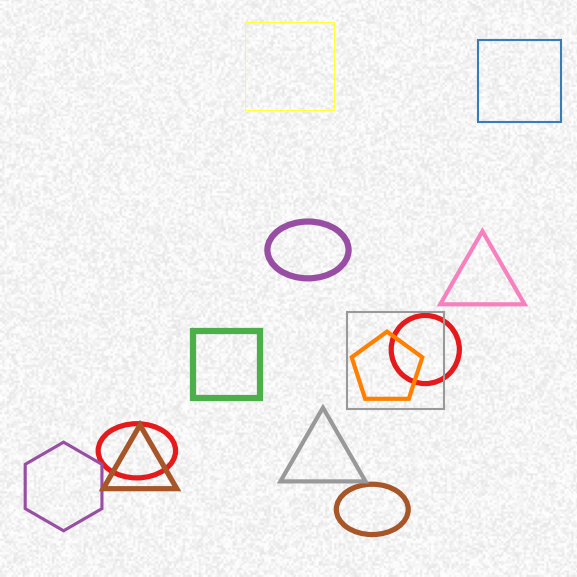[{"shape": "circle", "thickness": 2.5, "radius": 0.3, "center": [0.736, 0.394]}, {"shape": "oval", "thickness": 2.5, "radius": 0.34, "center": [0.237, 0.219]}, {"shape": "square", "thickness": 1, "radius": 0.36, "center": [0.899, 0.859]}, {"shape": "square", "thickness": 3, "radius": 0.29, "center": [0.392, 0.368]}, {"shape": "hexagon", "thickness": 1.5, "radius": 0.38, "center": [0.11, 0.157]}, {"shape": "oval", "thickness": 3, "radius": 0.35, "center": [0.533, 0.566]}, {"shape": "pentagon", "thickness": 2, "radius": 0.32, "center": [0.67, 0.361]}, {"shape": "square", "thickness": 0.5, "radius": 0.38, "center": [0.502, 0.885]}, {"shape": "oval", "thickness": 2.5, "radius": 0.31, "center": [0.645, 0.117]}, {"shape": "triangle", "thickness": 2.5, "radius": 0.37, "center": [0.242, 0.19]}, {"shape": "triangle", "thickness": 2, "radius": 0.42, "center": [0.835, 0.514]}, {"shape": "triangle", "thickness": 2, "radius": 0.43, "center": [0.559, 0.208]}, {"shape": "square", "thickness": 1, "radius": 0.42, "center": [0.685, 0.375]}]